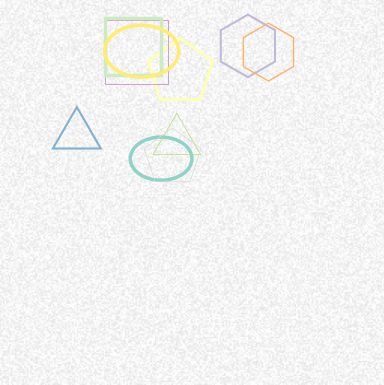[{"shape": "oval", "thickness": 2.5, "radius": 0.4, "center": [0.418, 0.588]}, {"shape": "pentagon", "thickness": 2, "radius": 0.44, "center": [0.469, 0.813]}, {"shape": "hexagon", "thickness": 1.5, "radius": 0.41, "center": [0.644, 0.881]}, {"shape": "triangle", "thickness": 1.5, "radius": 0.36, "center": [0.2, 0.65]}, {"shape": "hexagon", "thickness": 1, "radius": 0.38, "center": [0.697, 0.865]}, {"shape": "triangle", "thickness": 0.5, "radius": 0.36, "center": [0.459, 0.634]}, {"shape": "pentagon", "thickness": 0.5, "radius": 0.39, "center": [0.448, 0.59]}, {"shape": "square", "thickness": 0.5, "radius": 0.41, "center": [0.354, 0.865]}, {"shape": "square", "thickness": 2.5, "radius": 0.37, "center": [0.346, 0.879]}, {"shape": "oval", "thickness": 2.5, "radius": 0.48, "center": [0.368, 0.867]}]